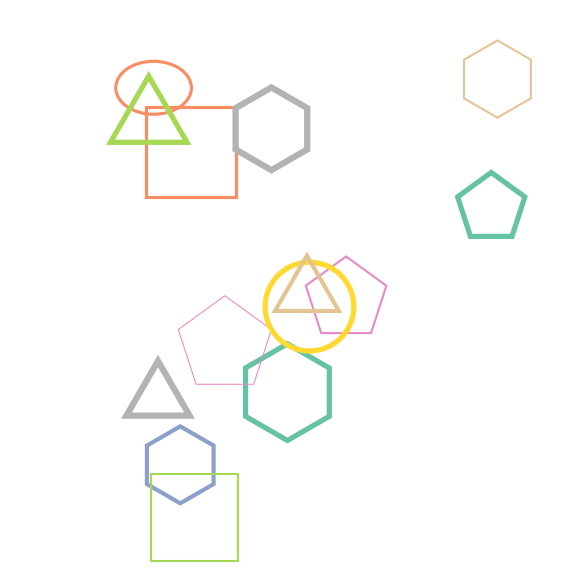[{"shape": "pentagon", "thickness": 2.5, "radius": 0.31, "center": [0.851, 0.639]}, {"shape": "hexagon", "thickness": 2.5, "radius": 0.42, "center": [0.498, 0.32]}, {"shape": "square", "thickness": 1.5, "radius": 0.39, "center": [0.331, 0.736]}, {"shape": "oval", "thickness": 1.5, "radius": 0.33, "center": [0.266, 0.847]}, {"shape": "hexagon", "thickness": 2, "radius": 0.33, "center": [0.312, 0.194]}, {"shape": "pentagon", "thickness": 0.5, "radius": 0.42, "center": [0.389, 0.402]}, {"shape": "pentagon", "thickness": 1, "radius": 0.37, "center": [0.599, 0.482]}, {"shape": "square", "thickness": 1, "radius": 0.38, "center": [0.337, 0.103]}, {"shape": "triangle", "thickness": 2.5, "radius": 0.38, "center": [0.258, 0.791]}, {"shape": "circle", "thickness": 2.5, "radius": 0.38, "center": [0.536, 0.468]}, {"shape": "hexagon", "thickness": 1, "radius": 0.33, "center": [0.861, 0.862]}, {"shape": "triangle", "thickness": 2, "radius": 0.32, "center": [0.531, 0.493]}, {"shape": "triangle", "thickness": 3, "radius": 0.32, "center": [0.274, 0.311]}, {"shape": "hexagon", "thickness": 3, "radius": 0.36, "center": [0.47, 0.776]}]